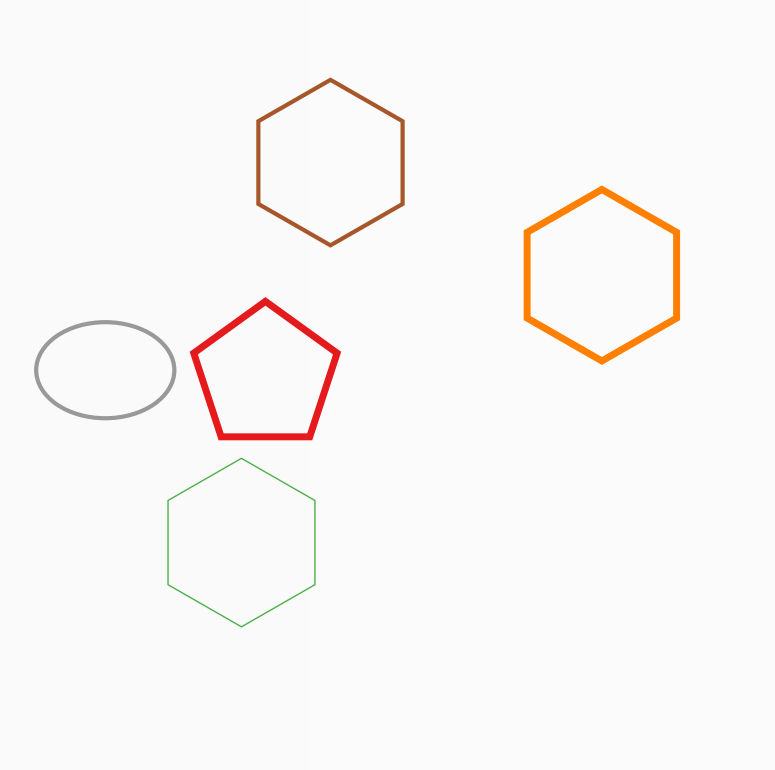[{"shape": "pentagon", "thickness": 2.5, "radius": 0.49, "center": [0.342, 0.511]}, {"shape": "hexagon", "thickness": 0.5, "radius": 0.55, "center": [0.312, 0.295]}, {"shape": "hexagon", "thickness": 2.5, "radius": 0.56, "center": [0.777, 0.643]}, {"shape": "hexagon", "thickness": 1.5, "radius": 0.54, "center": [0.426, 0.789]}, {"shape": "oval", "thickness": 1.5, "radius": 0.45, "center": [0.136, 0.519]}]